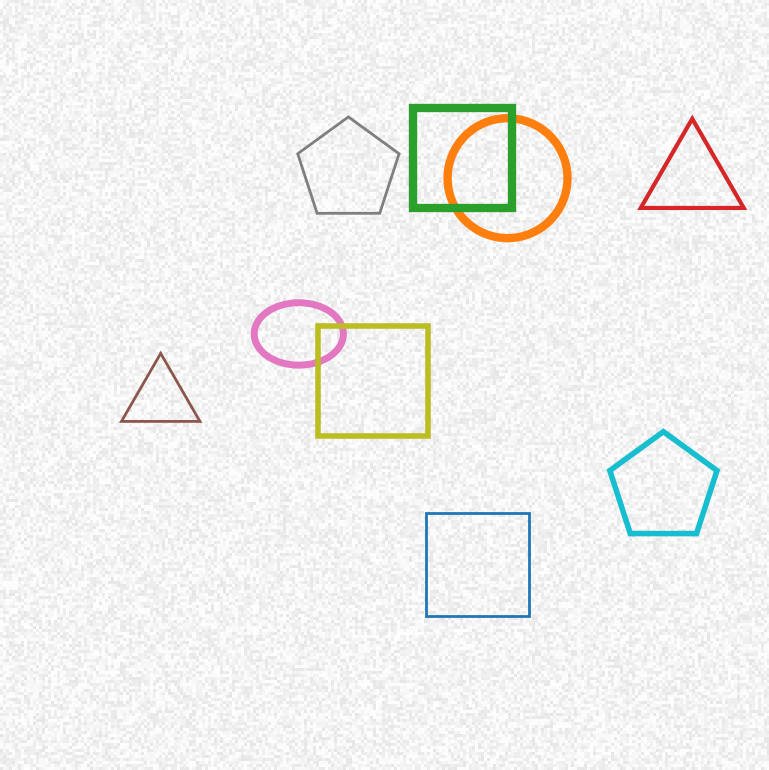[{"shape": "square", "thickness": 1, "radius": 0.33, "center": [0.62, 0.267]}, {"shape": "circle", "thickness": 3, "radius": 0.39, "center": [0.659, 0.769]}, {"shape": "square", "thickness": 3, "radius": 0.32, "center": [0.6, 0.794]}, {"shape": "triangle", "thickness": 1.5, "radius": 0.39, "center": [0.899, 0.769]}, {"shape": "triangle", "thickness": 1, "radius": 0.29, "center": [0.209, 0.482]}, {"shape": "oval", "thickness": 2.5, "radius": 0.29, "center": [0.388, 0.566]}, {"shape": "pentagon", "thickness": 1, "radius": 0.35, "center": [0.452, 0.779]}, {"shape": "square", "thickness": 2, "radius": 0.36, "center": [0.484, 0.505]}, {"shape": "pentagon", "thickness": 2, "radius": 0.37, "center": [0.862, 0.366]}]